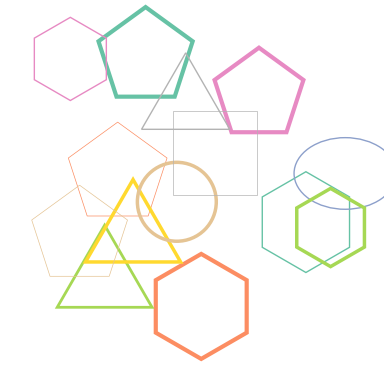[{"shape": "hexagon", "thickness": 1, "radius": 0.65, "center": [0.795, 0.423]}, {"shape": "pentagon", "thickness": 3, "radius": 0.64, "center": [0.378, 0.853]}, {"shape": "pentagon", "thickness": 0.5, "radius": 0.67, "center": [0.306, 0.548]}, {"shape": "hexagon", "thickness": 3, "radius": 0.68, "center": [0.523, 0.204]}, {"shape": "oval", "thickness": 1, "radius": 0.66, "center": [0.897, 0.549]}, {"shape": "pentagon", "thickness": 3, "radius": 0.61, "center": [0.673, 0.755]}, {"shape": "hexagon", "thickness": 1, "radius": 0.54, "center": [0.183, 0.847]}, {"shape": "hexagon", "thickness": 2.5, "radius": 0.51, "center": [0.859, 0.409]}, {"shape": "triangle", "thickness": 2, "radius": 0.71, "center": [0.272, 0.273]}, {"shape": "triangle", "thickness": 2.5, "radius": 0.71, "center": [0.346, 0.391]}, {"shape": "circle", "thickness": 2.5, "radius": 0.51, "center": [0.459, 0.476]}, {"shape": "pentagon", "thickness": 0.5, "radius": 0.65, "center": [0.207, 0.388]}, {"shape": "square", "thickness": 0.5, "radius": 0.55, "center": [0.559, 0.603]}, {"shape": "triangle", "thickness": 1, "radius": 0.66, "center": [0.482, 0.73]}]